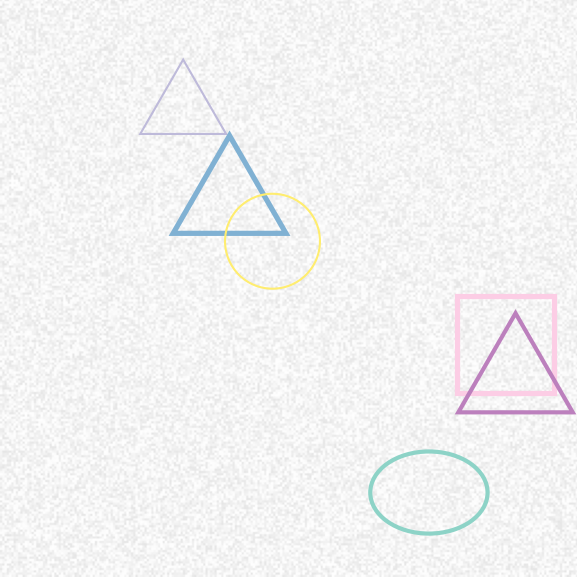[{"shape": "oval", "thickness": 2, "radius": 0.51, "center": [0.743, 0.146]}, {"shape": "triangle", "thickness": 1, "radius": 0.43, "center": [0.317, 0.81]}, {"shape": "triangle", "thickness": 2.5, "radius": 0.56, "center": [0.397, 0.651]}, {"shape": "square", "thickness": 2.5, "radius": 0.42, "center": [0.875, 0.403]}, {"shape": "triangle", "thickness": 2, "radius": 0.57, "center": [0.893, 0.342]}, {"shape": "circle", "thickness": 1, "radius": 0.41, "center": [0.472, 0.581]}]